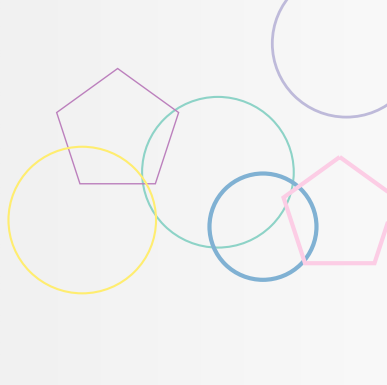[{"shape": "circle", "thickness": 1.5, "radius": 0.98, "center": [0.562, 0.553]}, {"shape": "circle", "thickness": 2, "radius": 0.96, "center": [0.894, 0.887]}, {"shape": "circle", "thickness": 3, "radius": 0.69, "center": [0.679, 0.411]}, {"shape": "pentagon", "thickness": 3, "radius": 0.76, "center": [0.877, 0.44]}, {"shape": "pentagon", "thickness": 1, "radius": 0.83, "center": [0.304, 0.657]}, {"shape": "circle", "thickness": 1.5, "radius": 0.95, "center": [0.212, 0.428]}]